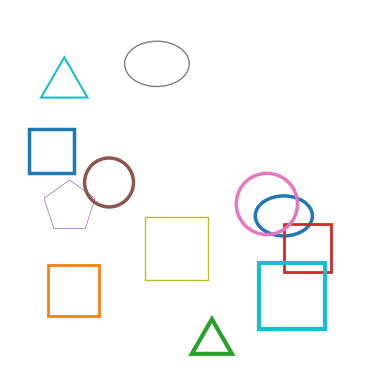[{"shape": "oval", "thickness": 2.5, "radius": 0.37, "center": [0.737, 0.439]}, {"shape": "square", "thickness": 2.5, "radius": 0.29, "center": [0.133, 0.608]}, {"shape": "square", "thickness": 2, "radius": 0.33, "center": [0.191, 0.245]}, {"shape": "triangle", "thickness": 3, "radius": 0.3, "center": [0.55, 0.111]}, {"shape": "square", "thickness": 2, "radius": 0.31, "center": [0.799, 0.355]}, {"shape": "pentagon", "thickness": 0.5, "radius": 0.35, "center": [0.181, 0.463]}, {"shape": "circle", "thickness": 2.5, "radius": 0.32, "center": [0.283, 0.526]}, {"shape": "circle", "thickness": 2.5, "radius": 0.4, "center": [0.693, 0.47]}, {"shape": "oval", "thickness": 1, "radius": 0.42, "center": [0.408, 0.834]}, {"shape": "square", "thickness": 1, "radius": 0.41, "center": [0.458, 0.354]}, {"shape": "square", "thickness": 3, "radius": 0.43, "center": [0.759, 0.232]}, {"shape": "triangle", "thickness": 1.5, "radius": 0.35, "center": [0.167, 0.781]}]